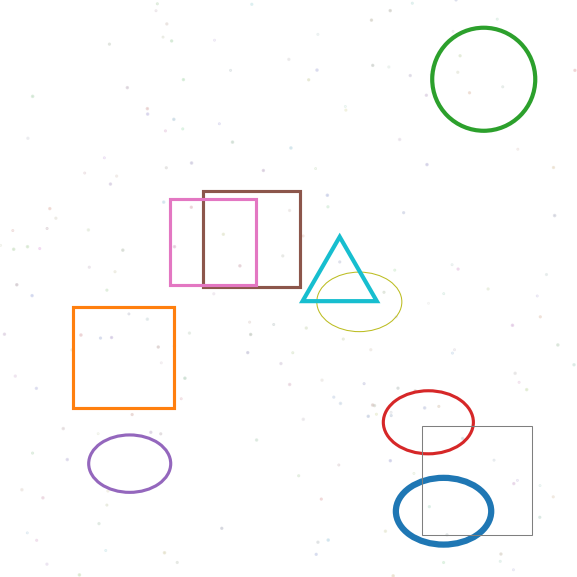[{"shape": "oval", "thickness": 3, "radius": 0.41, "center": [0.768, 0.114]}, {"shape": "square", "thickness": 1.5, "radius": 0.44, "center": [0.213, 0.38]}, {"shape": "circle", "thickness": 2, "radius": 0.45, "center": [0.838, 0.862]}, {"shape": "oval", "thickness": 1.5, "radius": 0.39, "center": [0.742, 0.268]}, {"shape": "oval", "thickness": 1.5, "radius": 0.36, "center": [0.225, 0.196]}, {"shape": "square", "thickness": 1.5, "radius": 0.42, "center": [0.435, 0.585]}, {"shape": "square", "thickness": 1.5, "radius": 0.38, "center": [0.369, 0.58]}, {"shape": "square", "thickness": 0.5, "radius": 0.47, "center": [0.826, 0.167]}, {"shape": "oval", "thickness": 0.5, "radius": 0.37, "center": [0.622, 0.476]}, {"shape": "triangle", "thickness": 2, "radius": 0.37, "center": [0.588, 0.515]}]